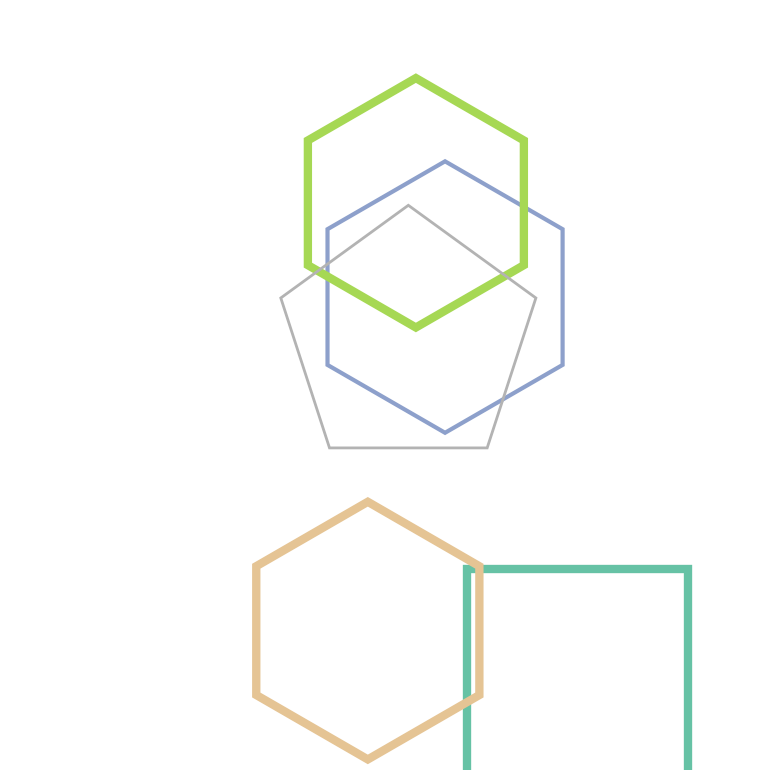[{"shape": "square", "thickness": 3, "radius": 0.72, "center": [0.75, 0.118]}, {"shape": "hexagon", "thickness": 1.5, "radius": 0.88, "center": [0.578, 0.614]}, {"shape": "hexagon", "thickness": 3, "radius": 0.81, "center": [0.54, 0.737]}, {"shape": "hexagon", "thickness": 3, "radius": 0.84, "center": [0.478, 0.181]}, {"shape": "pentagon", "thickness": 1, "radius": 0.87, "center": [0.53, 0.559]}]